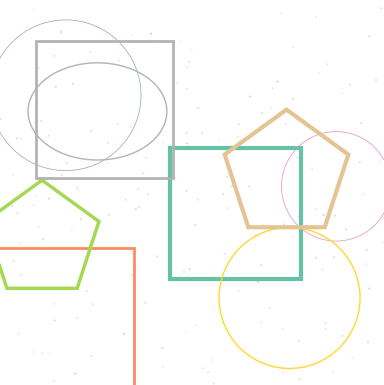[{"shape": "square", "thickness": 3, "radius": 0.85, "center": [0.612, 0.446]}, {"shape": "square", "thickness": 2, "radius": 0.99, "center": [0.151, 0.16]}, {"shape": "circle", "thickness": 0.5, "radius": 0.98, "center": [0.171, 0.753]}, {"shape": "circle", "thickness": 0.5, "radius": 0.71, "center": [0.873, 0.516]}, {"shape": "pentagon", "thickness": 2.5, "radius": 0.78, "center": [0.109, 0.377]}, {"shape": "circle", "thickness": 1, "radius": 0.92, "center": [0.752, 0.226]}, {"shape": "pentagon", "thickness": 3, "radius": 0.84, "center": [0.744, 0.546]}, {"shape": "oval", "thickness": 1, "radius": 0.9, "center": [0.253, 0.711]}, {"shape": "square", "thickness": 2, "radius": 0.89, "center": [0.271, 0.716]}]